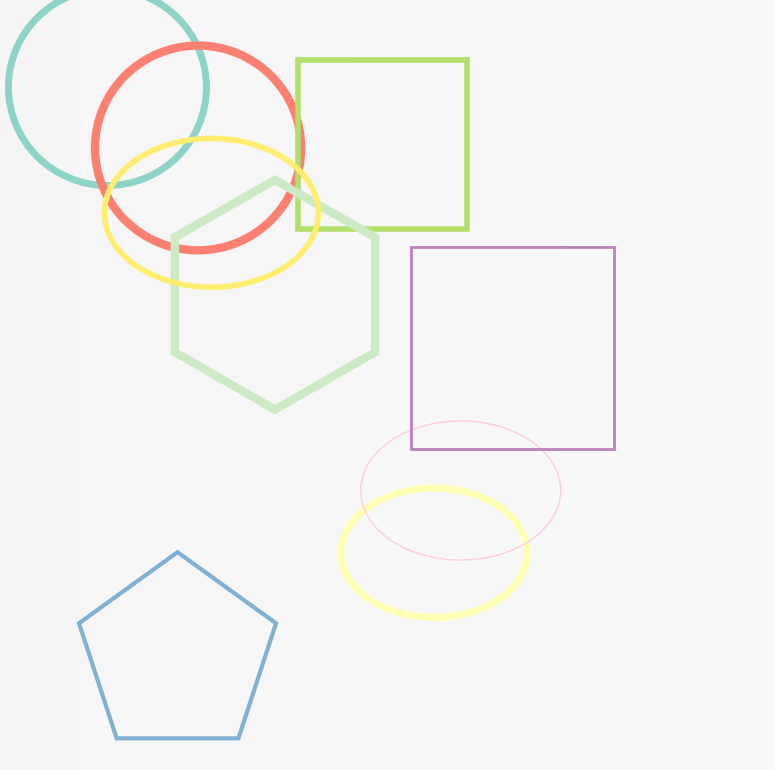[{"shape": "circle", "thickness": 2.5, "radius": 0.64, "center": [0.139, 0.887]}, {"shape": "oval", "thickness": 2.5, "radius": 0.6, "center": [0.56, 0.282]}, {"shape": "circle", "thickness": 3, "radius": 0.66, "center": [0.256, 0.808]}, {"shape": "pentagon", "thickness": 1.5, "radius": 0.67, "center": [0.229, 0.149]}, {"shape": "square", "thickness": 2, "radius": 0.55, "center": [0.494, 0.812]}, {"shape": "oval", "thickness": 0.5, "radius": 0.65, "center": [0.594, 0.363]}, {"shape": "square", "thickness": 1, "radius": 0.66, "center": [0.661, 0.548]}, {"shape": "hexagon", "thickness": 3, "radius": 0.75, "center": [0.355, 0.617]}, {"shape": "oval", "thickness": 2, "radius": 0.69, "center": [0.273, 0.724]}]